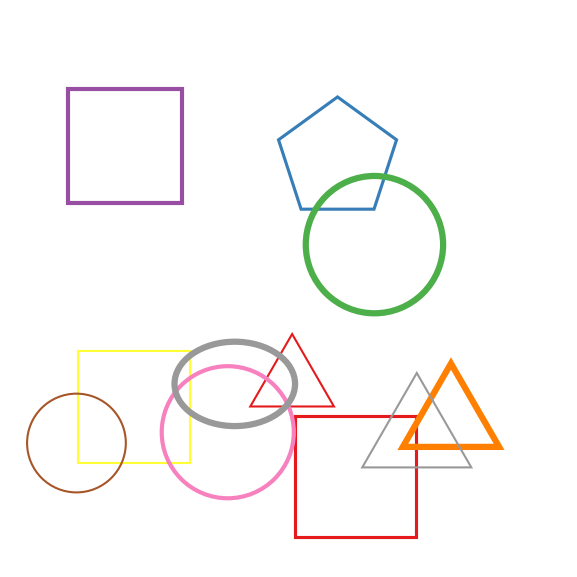[{"shape": "triangle", "thickness": 1, "radius": 0.42, "center": [0.506, 0.337]}, {"shape": "square", "thickness": 1.5, "radius": 0.52, "center": [0.616, 0.175]}, {"shape": "pentagon", "thickness": 1.5, "radius": 0.54, "center": [0.584, 0.724]}, {"shape": "circle", "thickness": 3, "radius": 0.59, "center": [0.648, 0.576]}, {"shape": "square", "thickness": 2, "radius": 0.49, "center": [0.216, 0.746]}, {"shape": "triangle", "thickness": 3, "radius": 0.48, "center": [0.781, 0.273]}, {"shape": "square", "thickness": 1, "radius": 0.48, "center": [0.232, 0.295]}, {"shape": "circle", "thickness": 1, "radius": 0.43, "center": [0.132, 0.232]}, {"shape": "circle", "thickness": 2, "radius": 0.57, "center": [0.394, 0.251]}, {"shape": "oval", "thickness": 3, "radius": 0.52, "center": [0.407, 0.334]}, {"shape": "triangle", "thickness": 1, "radius": 0.55, "center": [0.722, 0.244]}]